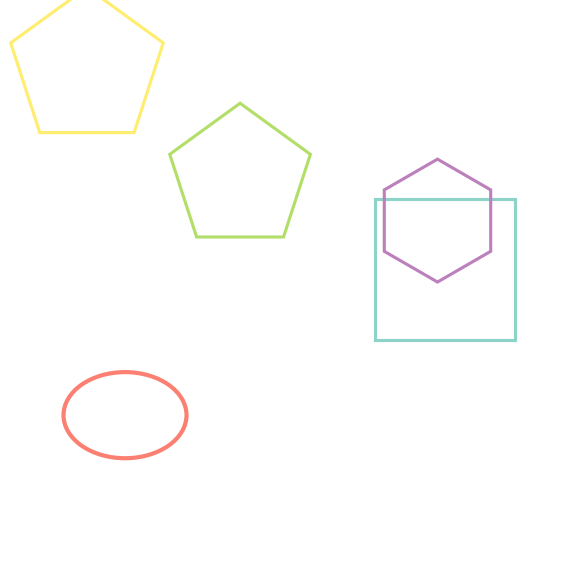[{"shape": "square", "thickness": 1.5, "radius": 0.61, "center": [0.771, 0.532]}, {"shape": "oval", "thickness": 2, "radius": 0.53, "center": [0.216, 0.28]}, {"shape": "pentagon", "thickness": 1.5, "radius": 0.64, "center": [0.416, 0.692]}, {"shape": "hexagon", "thickness": 1.5, "radius": 0.53, "center": [0.758, 0.617]}, {"shape": "pentagon", "thickness": 1.5, "radius": 0.69, "center": [0.151, 0.882]}]